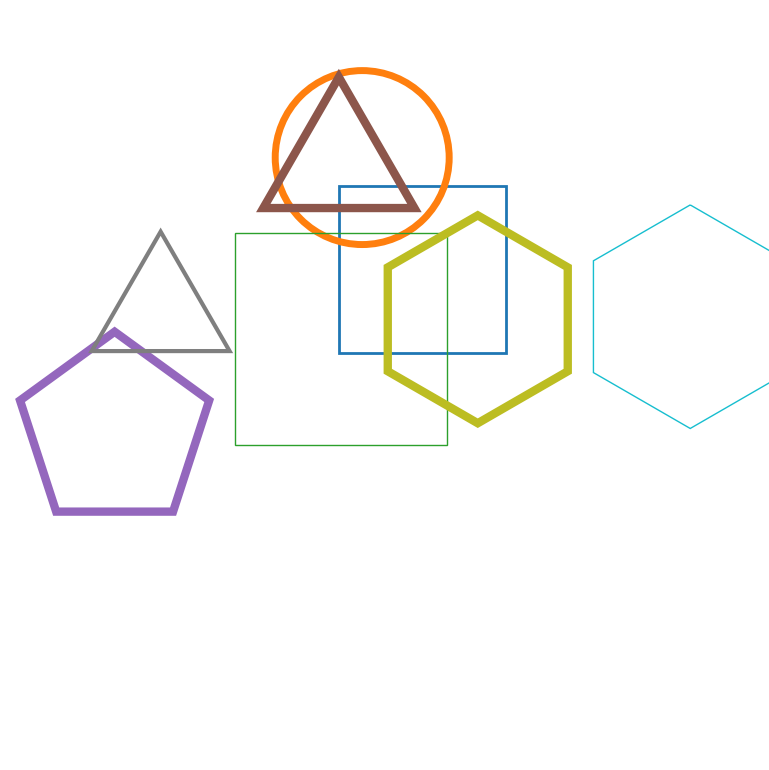[{"shape": "square", "thickness": 1, "radius": 0.54, "center": [0.549, 0.651]}, {"shape": "circle", "thickness": 2.5, "radius": 0.56, "center": [0.47, 0.795]}, {"shape": "square", "thickness": 0.5, "radius": 0.69, "center": [0.443, 0.56]}, {"shape": "pentagon", "thickness": 3, "radius": 0.65, "center": [0.149, 0.44]}, {"shape": "triangle", "thickness": 3, "radius": 0.57, "center": [0.44, 0.786]}, {"shape": "triangle", "thickness": 1.5, "radius": 0.52, "center": [0.209, 0.596]}, {"shape": "hexagon", "thickness": 3, "radius": 0.67, "center": [0.62, 0.585]}, {"shape": "hexagon", "thickness": 0.5, "radius": 0.73, "center": [0.896, 0.589]}]